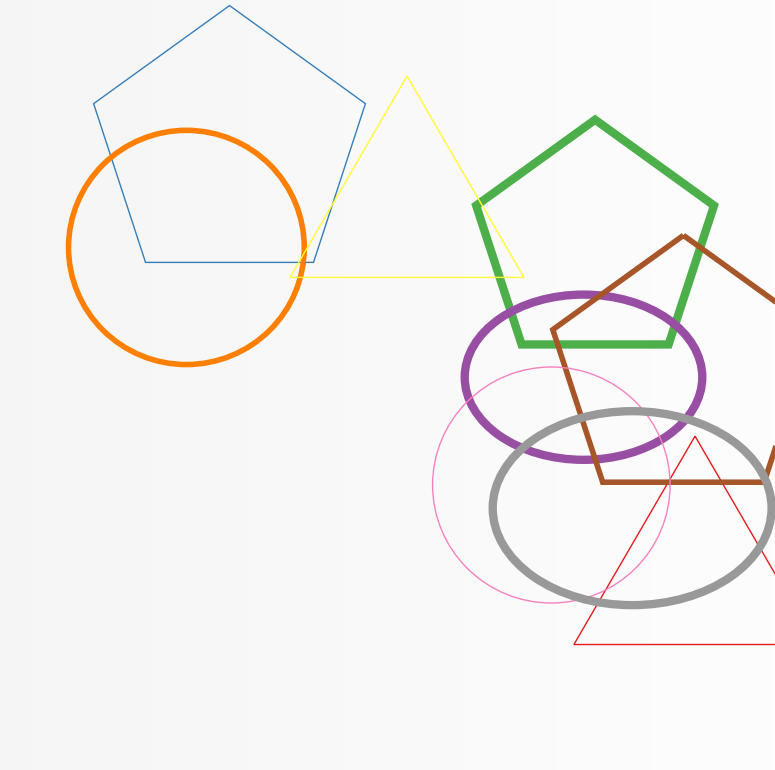[{"shape": "triangle", "thickness": 0.5, "radius": 0.9, "center": [0.897, 0.253]}, {"shape": "pentagon", "thickness": 0.5, "radius": 0.92, "center": [0.296, 0.808]}, {"shape": "pentagon", "thickness": 3, "radius": 0.81, "center": [0.768, 0.683]}, {"shape": "oval", "thickness": 3, "radius": 0.77, "center": [0.753, 0.51]}, {"shape": "circle", "thickness": 2, "radius": 0.76, "center": [0.241, 0.679]}, {"shape": "triangle", "thickness": 0.5, "radius": 0.87, "center": [0.525, 0.727]}, {"shape": "pentagon", "thickness": 2, "radius": 0.89, "center": [0.882, 0.517]}, {"shape": "circle", "thickness": 0.5, "radius": 0.77, "center": [0.711, 0.37]}, {"shape": "oval", "thickness": 3, "radius": 0.9, "center": [0.816, 0.34]}]